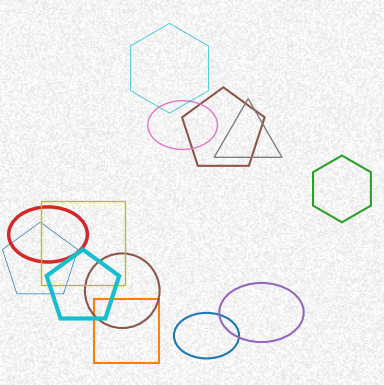[{"shape": "pentagon", "thickness": 0.5, "radius": 0.51, "center": [0.104, 0.32]}, {"shape": "oval", "thickness": 1.5, "radius": 0.42, "center": [0.536, 0.128]}, {"shape": "square", "thickness": 1.5, "radius": 0.42, "center": [0.328, 0.14]}, {"shape": "hexagon", "thickness": 1.5, "radius": 0.43, "center": [0.888, 0.509]}, {"shape": "oval", "thickness": 2.5, "radius": 0.51, "center": [0.125, 0.391]}, {"shape": "oval", "thickness": 1.5, "radius": 0.55, "center": [0.679, 0.188]}, {"shape": "circle", "thickness": 1.5, "radius": 0.48, "center": [0.318, 0.245]}, {"shape": "pentagon", "thickness": 1.5, "radius": 0.56, "center": [0.58, 0.66]}, {"shape": "oval", "thickness": 1, "radius": 0.45, "center": [0.474, 0.675]}, {"shape": "triangle", "thickness": 1, "radius": 0.51, "center": [0.644, 0.642]}, {"shape": "square", "thickness": 1, "radius": 0.55, "center": [0.217, 0.37]}, {"shape": "hexagon", "thickness": 0.5, "radius": 0.58, "center": [0.44, 0.823]}, {"shape": "pentagon", "thickness": 3, "radius": 0.5, "center": [0.215, 0.253]}]